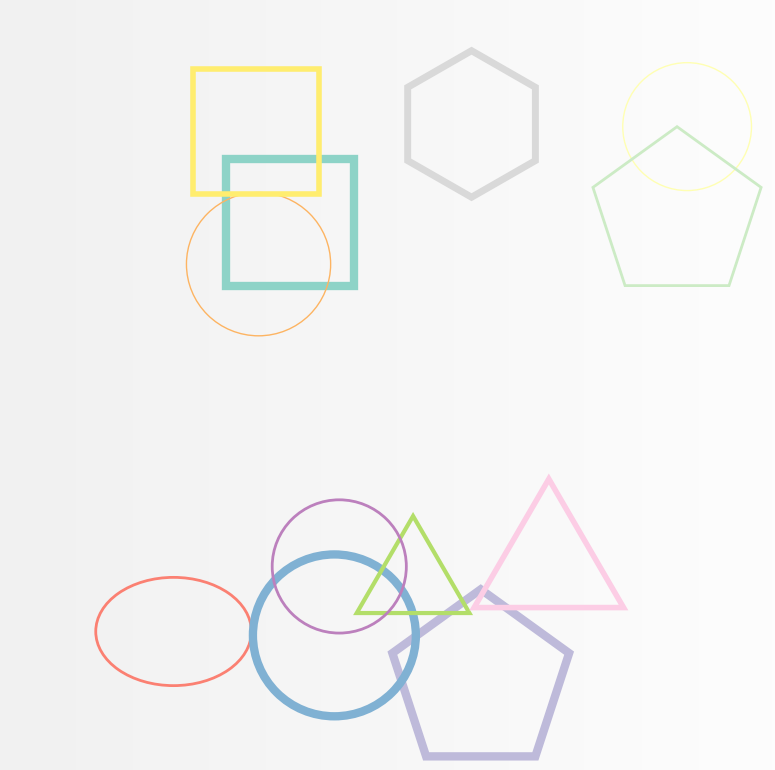[{"shape": "square", "thickness": 3, "radius": 0.41, "center": [0.374, 0.711]}, {"shape": "circle", "thickness": 0.5, "radius": 0.42, "center": [0.887, 0.836]}, {"shape": "pentagon", "thickness": 3, "radius": 0.6, "center": [0.62, 0.115]}, {"shape": "oval", "thickness": 1, "radius": 0.5, "center": [0.224, 0.18]}, {"shape": "circle", "thickness": 3, "radius": 0.53, "center": [0.431, 0.175]}, {"shape": "circle", "thickness": 0.5, "radius": 0.47, "center": [0.334, 0.657]}, {"shape": "triangle", "thickness": 1.5, "radius": 0.42, "center": [0.533, 0.246]}, {"shape": "triangle", "thickness": 2, "radius": 0.56, "center": [0.708, 0.267]}, {"shape": "hexagon", "thickness": 2.5, "radius": 0.48, "center": [0.608, 0.839]}, {"shape": "circle", "thickness": 1, "radius": 0.43, "center": [0.438, 0.264]}, {"shape": "pentagon", "thickness": 1, "radius": 0.57, "center": [0.874, 0.721]}, {"shape": "square", "thickness": 2, "radius": 0.41, "center": [0.33, 0.829]}]